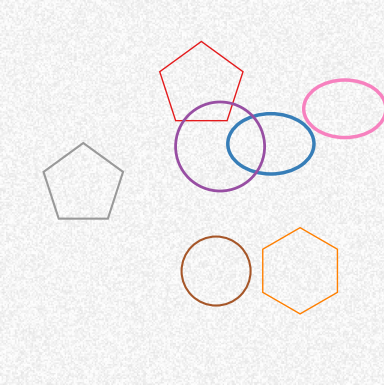[{"shape": "pentagon", "thickness": 1, "radius": 0.57, "center": [0.523, 0.779]}, {"shape": "oval", "thickness": 2.5, "radius": 0.56, "center": [0.704, 0.626]}, {"shape": "circle", "thickness": 2, "radius": 0.58, "center": [0.572, 0.619]}, {"shape": "hexagon", "thickness": 1, "radius": 0.56, "center": [0.779, 0.297]}, {"shape": "circle", "thickness": 1.5, "radius": 0.45, "center": [0.561, 0.296]}, {"shape": "oval", "thickness": 2.5, "radius": 0.53, "center": [0.896, 0.717]}, {"shape": "pentagon", "thickness": 1.5, "radius": 0.54, "center": [0.216, 0.52]}]